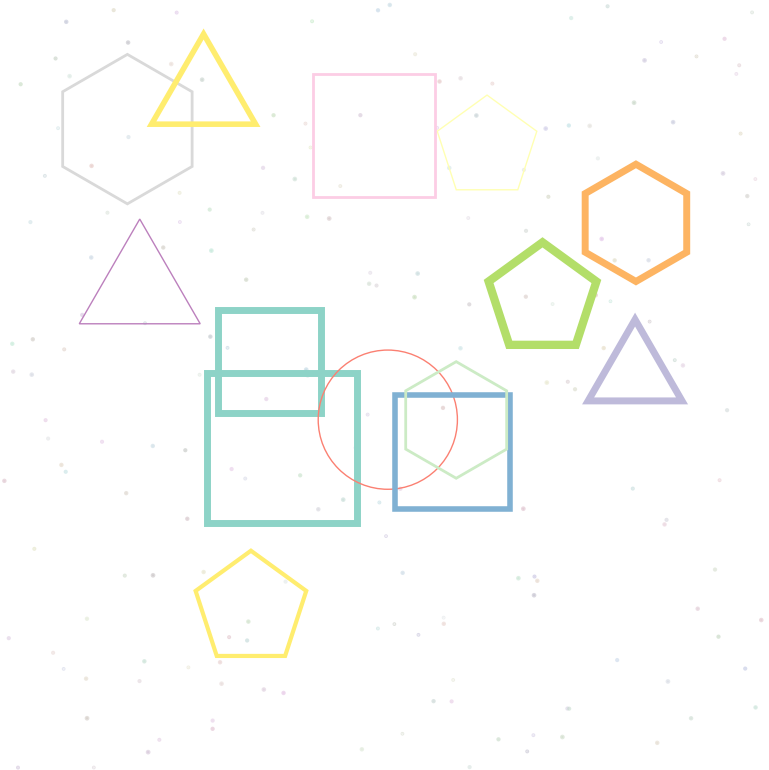[{"shape": "square", "thickness": 2.5, "radius": 0.49, "center": [0.366, 0.419]}, {"shape": "square", "thickness": 2.5, "radius": 0.33, "center": [0.35, 0.53]}, {"shape": "pentagon", "thickness": 0.5, "radius": 0.34, "center": [0.633, 0.809]}, {"shape": "triangle", "thickness": 2.5, "radius": 0.35, "center": [0.825, 0.515]}, {"shape": "circle", "thickness": 0.5, "radius": 0.45, "center": [0.504, 0.455]}, {"shape": "square", "thickness": 2, "radius": 0.37, "center": [0.587, 0.413]}, {"shape": "hexagon", "thickness": 2.5, "radius": 0.38, "center": [0.826, 0.711]}, {"shape": "pentagon", "thickness": 3, "radius": 0.37, "center": [0.705, 0.612]}, {"shape": "square", "thickness": 1, "radius": 0.4, "center": [0.486, 0.824]}, {"shape": "hexagon", "thickness": 1, "radius": 0.49, "center": [0.165, 0.832]}, {"shape": "triangle", "thickness": 0.5, "radius": 0.45, "center": [0.181, 0.625]}, {"shape": "hexagon", "thickness": 1, "radius": 0.38, "center": [0.592, 0.455]}, {"shape": "triangle", "thickness": 2, "radius": 0.39, "center": [0.264, 0.878]}, {"shape": "pentagon", "thickness": 1.5, "radius": 0.38, "center": [0.326, 0.209]}]